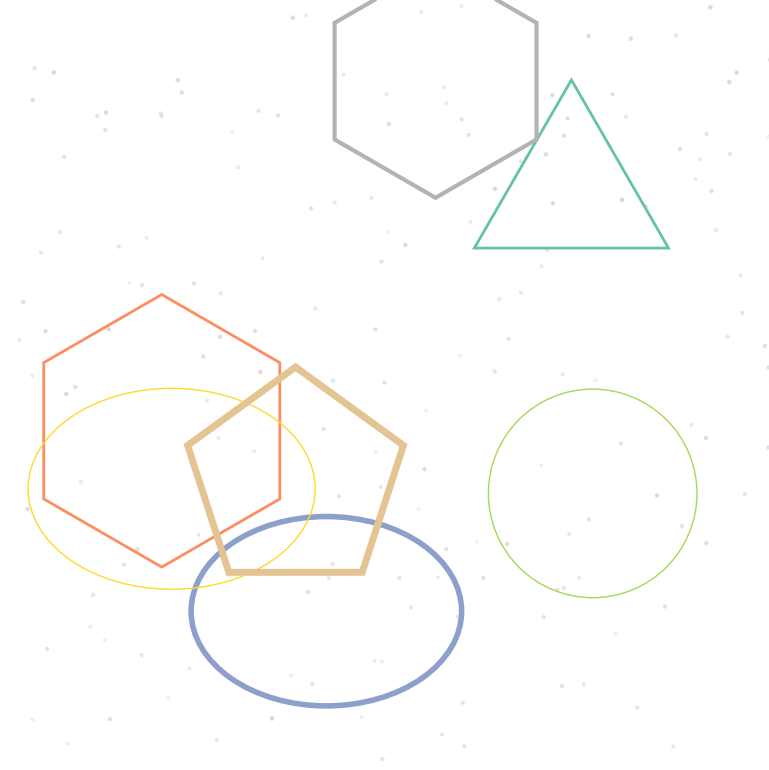[{"shape": "triangle", "thickness": 1, "radius": 0.73, "center": [0.742, 0.751]}, {"shape": "hexagon", "thickness": 1, "radius": 0.88, "center": [0.21, 0.441]}, {"shape": "oval", "thickness": 2, "radius": 0.88, "center": [0.424, 0.206]}, {"shape": "circle", "thickness": 0.5, "radius": 0.68, "center": [0.77, 0.359]}, {"shape": "oval", "thickness": 0.5, "radius": 0.93, "center": [0.223, 0.365]}, {"shape": "pentagon", "thickness": 2.5, "radius": 0.74, "center": [0.384, 0.376]}, {"shape": "hexagon", "thickness": 1.5, "radius": 0.76, "center": [0.566, 0.895]}]